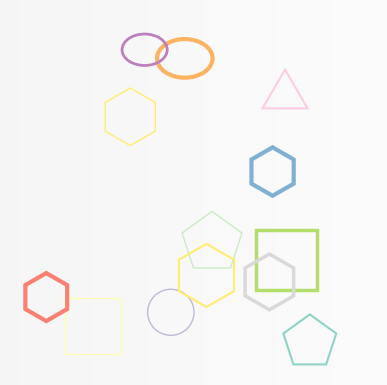[{"shape": "pentagon", "thickness": 1.5, "radius": 0.36, "center": [0.799, 0.112]}, {"shape": "square", "thickness": 1, "radius": 0.36, "center": [0.241, 0.154]}, {"shape": "circle", "thickness": 1, "radius": 0.3, "center": [0.441, 0.189]}, {"shape": "hexagon", "thickness": 3, "radius": 0.31, "center": [0.119, 0.228]}, {"shape": "hexagon", "thickness": 3, "radius": 0.31, "center": [0.703, 0.554]}, {"shape": "oval", "thickness": 3, "radius": 0.36, "center": [0.477, 0.848]}, {"shape": "square", "thickness": 2.5, "radius": 0.39, "center": [0.739, 0.325]}, {"shape": "triangle", "thickness": 1.5, "radius": 0.34, "center": [0.736, 0.752]}, {"shape": "hexagon", "thickness": 2.5, "radius": 0.36, "center": [0.695, 0.268]}, {"shape": "oval", "thickness": 2, "radius": 0.29, "center": [0.373, 0.871]}, {"shape": "pentagon", "thickness": 1, "radius": 0.41, "center": [0.547, 0.37]}, {"shape": "hexagon", "thickness": 1, "radius": 0.37, "center": [0.336, 0.697]}, {"shape": "hexagon", "thickness": 1.5, "radius": 0.41, "center": [0.533, 0.285]}]